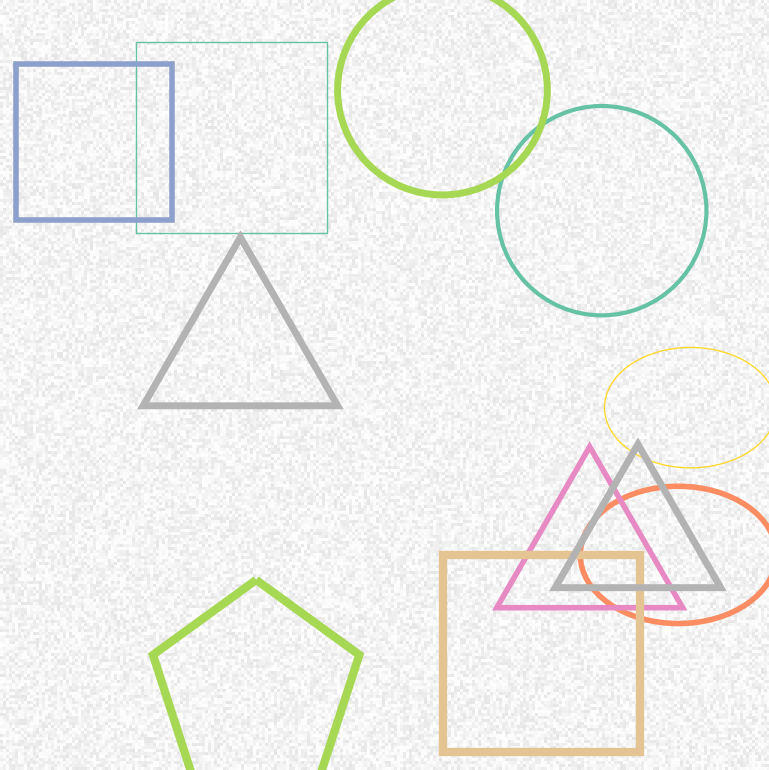[{"shape": "square", "thickness": 0.5, "radius": 0.62, "center": [0.301, 0.821]}, {"shape": "circle", "thickness": 1.5, "radius": 0.68, "center": [0.781, 0.726]}, {"shape": "oval", "thickness": 2, "radius": 0.64, "center": [0.881, 0.279]}, {"shape": "square", "thickness": 2, "radius": 0.51, "center": [0.122, 0.815]}, {"shape": "triangle", "thickness": 2, "radius": 0.7, "center": [0.766, 0.28]}, {"shape": "circle", "thickness": 2.5, "radius": 0.68, "center": [0.575, 0.883]}, {"shape": "pentagon", "thickness": 3, "radius": 0.7, "center": [0.333, 0.106]}, {"shape": "oval", "thickness": 0.5, "radius": 0.56, "center": [0.897, 0.471]}, {"shape": "square", "thickness": 3, "radius": 0.64, "center": [0.703, 0.151]}, {"shape": "triangle", "thickness": 2.5, "radius": 0.73, "center": [0.312, 0.546]}, {"shape": "triangle", "thickness": 2.5, "radius": 0.62, "center": [0.829, 0.299]}]